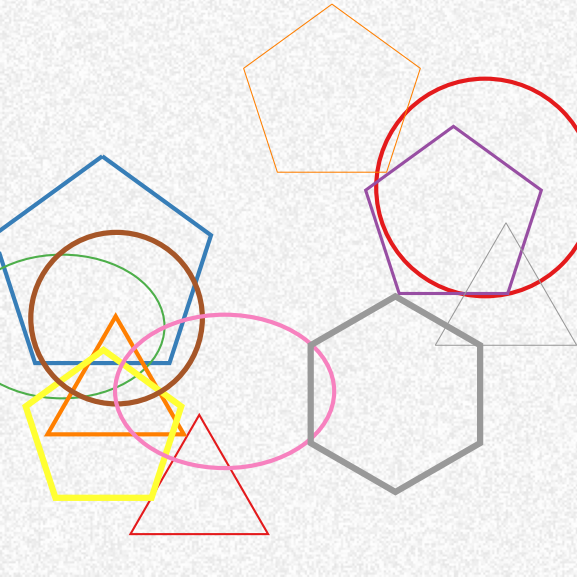[{"shape": "triangle", "thickness": 1, "radius": 0.69, "center": [0.345, 0.143]}, {"shape": "circle", "thickness": 2, "radius": 0.94, "center": [0.84, 0.674]}, {"shape": "pentagon", "thickness": 2, "radius": 0.99, "center": [0.177, 0.531]}, {"shape": "oval", "thickness": 1, "radius": 0.89, "center": [0.107, 0.434]}, {"shape": "pentagon", "thickness": 1.5, "radius": 0.8, "center": [0.785, 0.62]}, {"shape": "pentagon", "thickness": 0.5, "radius": 0.8, "center": [0.575, 0.831]}, {"shape": "triangle", "thickness": 2, "radius": 0.68, "center": [0.2, 0.315]}, {"shape": "pentagon", "thickness": 3, "radius": 0.71, "center": [0.179, 0.252]}, {"shape": "circle", "thickness": 2.5, "radius": 0.74, "center": [0.202, 0.448]}, {"shape": "oval", "thickness": 2, "radius": 0.95, "center": [0.389, 0.321]}, {"shape": "hexagon", "thickness": 3, "radius": 0.85, "center": [0.685, 0.317]}, {"shape": "triangle", "thickness": 0.5, "radius": 0.71, "center": [0.876, 0.472]}]